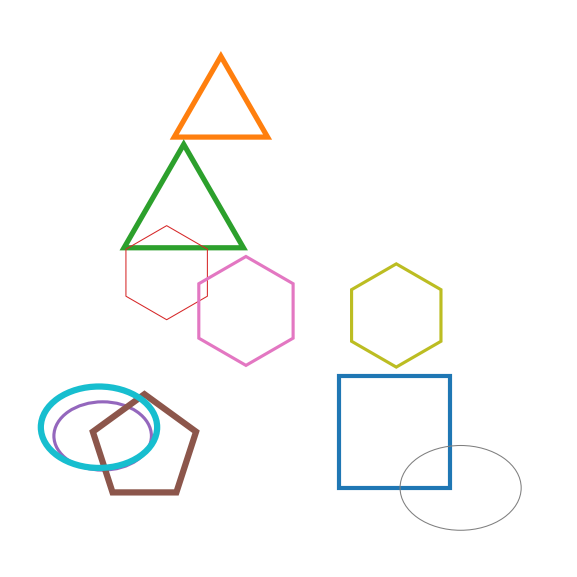[{"shape": "square", "thickness": 2, "radius": 0.48, "center": [0.683, 0.251]}, {"shape": "triangle", "thickness": 2.5, "radius": 0.47, "center": [0.383, 0.808]}, {"shape": "triangle", "thickness": 2.5, "radius": 0.6, "center": [0.318, 0.63]}, {"shape": "hexagon", "thickness": 0.5, "radius": 0.41, "center": [0.289, 0.527]}, {"shape": "oval", "thickness": 1.5, "radius": 0.42, "center": [0.178, 0.244]}, {"shape": "pentagon", "thickness": 3, "radius": 0.47, "center": [0.25, 0.223]}, {"shape": "hexagon", "thickness": 1.5, "radius": 0.47, "center": [0.426, 0.461]}, {"shape": "oval", "thickness": 0.5, "radius": 0.52, "center": [0.798, 0.154]}, {"shape": "hexagon", "thickness": 1.5, "radius": 0.45, "center": [0.686, 0.453]}, {"shape": "oval", "thickness": 3, "radius": 0.5, "center": [0.171, 0.259]}]